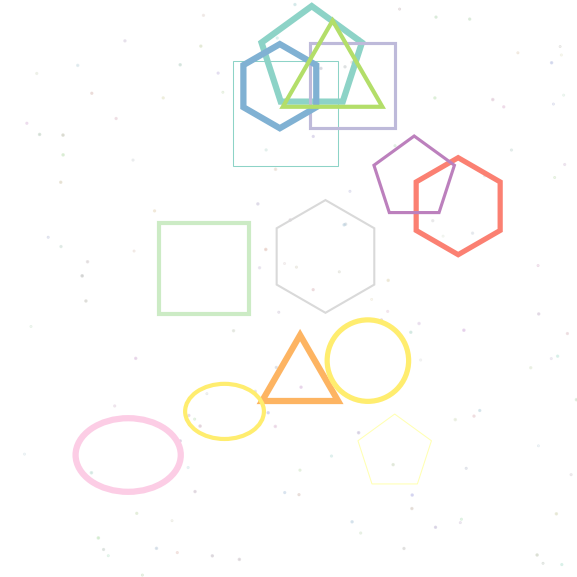[{"shape": "square", "thickness": 0.5, "radius": 0.46, "center": [0.494, 0.803]}, {"shape": "pentagon", "thickness": 3, "radius": 0.46, "center": [0.54, 0.897]}, {"shape": "pentagon", "thickness": 0.5, "radius": 0.33, "center": [0.683, 0.215]}, {"shape": "square", "thickness": 1.5, "radius": 0.37, "center": [0.61, 0.851]}, {"shape": "hexagon", "thickness": 2.5, "radius": 0.42, "center": [0.793, 0.642]}, {"shape": "hexagon", "thickness": 3, "radius": 0.36, "center": [0.485, 0.85]}, {"shape": "triangle", "thickness": 3, "radius": 0.38, "center": [0.52, 0.343]}, {"shape": "triangle", "thickness": 2, "radius": 0.5, "center": [0.576, 0.864]}, {"shape": "oval", "thickness": 3, "radius": 0.46, "center": [0.222, 0.211]}, {"shape": "hexagon", "thickness": 1, "radius": 0.49, "center": [0.564, 0.555]}, {"shape": "pentagon", "thickness": 1.5, "radius": 0.37, "center": [0.717, 0.69]}, {"shape": "square", "thickness": 2, "radius": 0.39, "center": [0.353, 0.534]}, {"shape": "circle", "thickness": 2.5, "radius": 0.35, "center": [0.637, 0.375]}, {"shape": "oval", "thickness": 2, "radius": 0.34, "center": [0.389, 0.287]}]